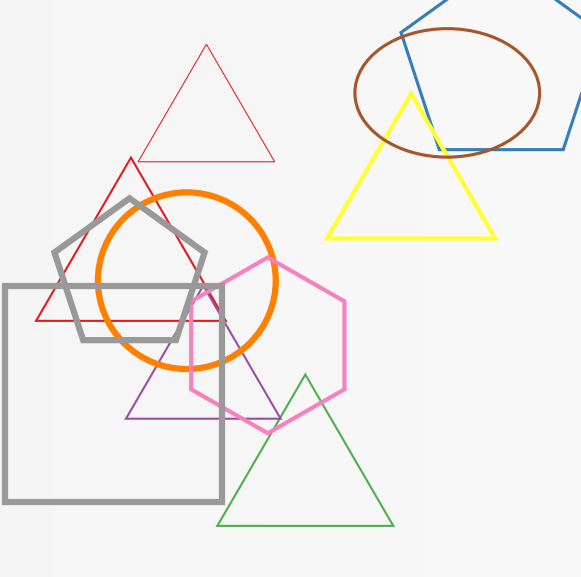[{"shape": "triangle", "thickness": 0.5, "radius": 0.68, "center": [0.355, 0.787]}, {"shape": "triangle", "thickness": 1, "radius": 0.94, "center": [0.225, 0.538]}, {"shape": "pentagon", "thickness": 1.5, "radius": 0.91, "center": [0.862, 0.887]}, {"shape": "triangle", "thickness": 1, "radius": 0.87, "center": [0.525, 0.176]}, {"shape": "triangle", "thickness": 1, "radius": 0.77, "center": [0.35, 0.351]}, {"shape": "circle", "thickness": 3, "radius": 0.76, "center": [0.321, 0.513]}, {"shape": "triangle", "thickness": 2, "radius": 0.84, "center": [0.707, 0.67]}, {"shape": "oval", "thickness": 1.5, "radius": 0.79, "center": [0.769, 0.838]}, {"shape": "hexagon", "thickness": 2, "radius": 0.76, "center": [0.461, 0.401]}, {"shape": "square", "thickness": 3, "radius": 0.93, "center": [0.195, 0.317]}, {"shape": "pentagon", "thickness": 3, "radius": 0.68, "center": [0.223, 0.52]}]